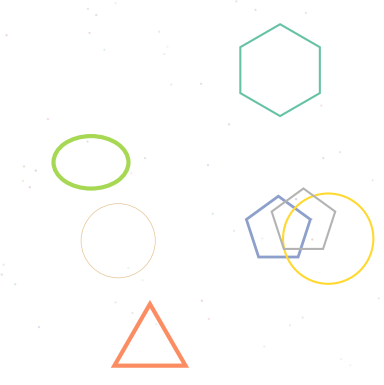[{"shape": "hexagon", "thickness": 1.5, "radius": 0.6, "center": [0.727, 0.818]}, {"shape": "triangle", "thickness": 3, "radius": 0.53, "center": [0.389, 0.104]}, {"shape": "pentagon", "thickness": 2, "radius": 0.44, "center": [0.723, 0.403]}, {"shape": "oval", "thickness": 3, "radius": 0.49, "center": [0.236, 0.578]}, {"shape": "circle", "thickness": 1.5, "radius": 0.59, "center": [0.852, 0.38]}, {"shape": "circle", "thickness": 0.5, "radius": 0.48, "center": [0.307, 0.375]}, {"shape": "pentagon", "thickness": 1.5, "radius": 0.43, "center": [0.788, 0.424]}]